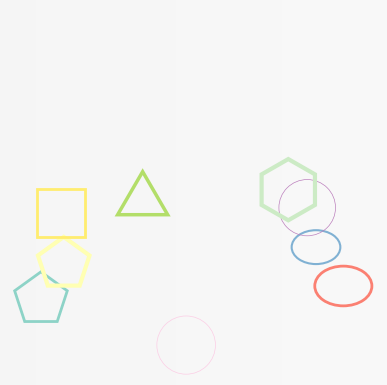[{"shape": "pentagon", "thickness": 2, "radius": 0.36, "center": [0.106, 0.223]}, {"shape": "pentagon", "thickness": 3, "radius": 0.35, "center": [0.164, 0.315]}, {"shape": "oval", "thickness": 2, "radius": 0.37, "center": [0.886, 0.257]}, {"shape": "oval", "thickness": 1.5, "radius": 0.31, "center": [0.815, 0.358]}, {"shape": "triangle", "thickness": 2.5, "radius": 0.37, "center": [0.368, 0.48]}, {"shape": "circle", "thickness": 0.5, "radius": 0.38, "center": [0.48, 0.104]}, {"shape": "circle", "thickness": 0.5, "radius": 0.37, "center": [0.793, 0.461]}, {"shape": "hexagon", "thickness": 3, "radius": 0.4, "center": [0.744, 0.507]}, {"shape": "square", "thickness": 2, "radius": 0.31, "center": [0.157, 0.447]}]